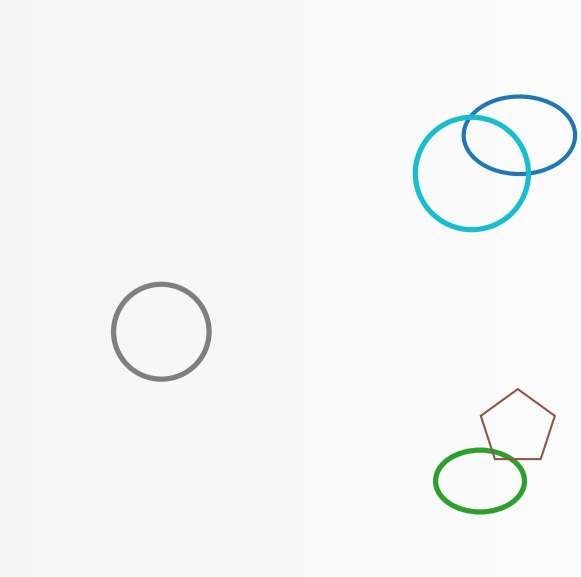[{"shape": "oval", "thickness": 2, "radius": 0.48, "center": [0.894, 0.765]}, {"shape": "oval", "thickness": 2.5, "radius": 0.38, "center": [0.826, 0.166]}, {"shape": "pentagon", "thickness": 1, "radius": 0.33, "center": [0.891, 0.258]}, {"shape": "circle", "thickness": 2.5, "radius": 0.41, "center": [0.278, 0.425]}, {"shape": "circle", "thickness": 2.5, "radius": 0.49, "center": [0.812, 0.699]}]